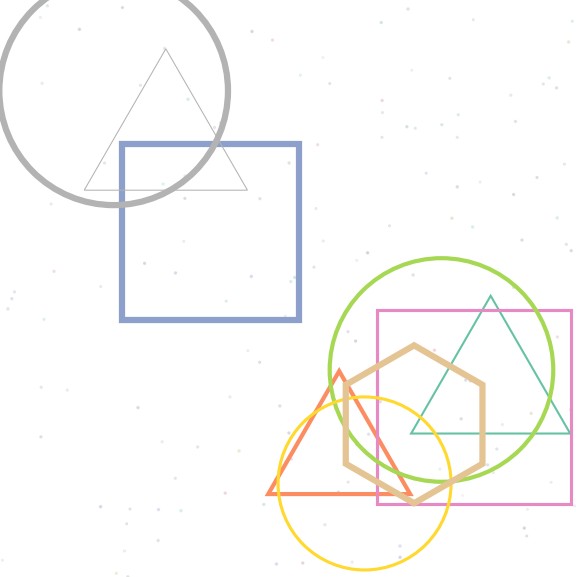[{"shape": "triangle", "thickness": 1, "radius": 0.8, "center": [0.85, 0.328]}, {"shape": "triangle", "thickness": 2, "radius": 0.71, "center": [0.587, 0.215]}, {"shape": "square", "thickness": 3, "radius": 0.76, "center": [0.365, 0.597]}, {"shape": "square", "thickness": 1.5, "radius": 0.84, "center": [0.821, 0.294]}, {"shape": "circle", "thickness": 2, "radius": 0.97, "center": [0.764, 0.358]}, {"shape": "circle", "thickness": 1.5, "radius": 0.75, "center": [0.631, 0.162]}, {"shape": "hexagon", "thickness": 3, "radius": 0.68, "center": [0.717, 0.264]}, {"shape": "triangle", "thickness": 0.5, "radius": 0.82, "center": [0.287, 0.751]}, {"shape": "circle", "thickness": 3, "radius": 0.99, "center": [0.197, 0.842]}]